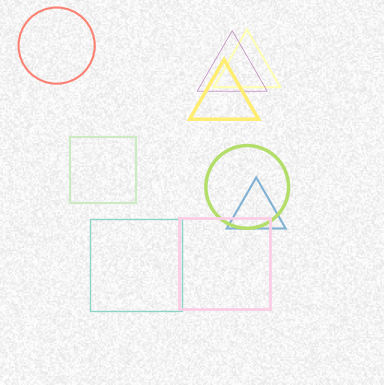[{"shape": "square", "thickness": 1, "radius": 0.6, "center": [0.354, 0.312]}, {"shape": "triangle", "thickness": 1.5, "radius": 0.5, "center": [0.642, 0.824]}, {"shape": "circle", "thickness": 1.5, "radius": 0.49, "center": [0.147, 0.882]}, {"shape": "triangle", "thickness": 1.5, "radius": 0.44, "center": [0.666, 0.451]}, {"shape": "circle", "thickness": 2.5, "radius": 0.54, "center": [0.642, 0.514]}, {"shape": "square", "thickness": 2, "radius": 0.59, "center": [0.584, 0.315]}, {"shape": "triangle", "thickness": 0.5, "radius": 0.52, "center": [0.603, 0.816]}, {"shape": "square", "thickness": 1.5, "radius": 0.43, "center": [0.268, 0.558]}, {"shape": "triangle", "thickness": 2.5, "radius": 0.52, "center": [0.582, 0.742]}]